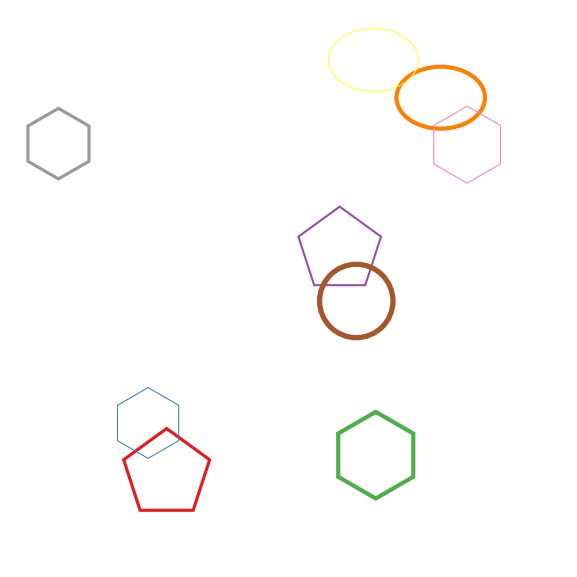[{"shape": "pentagon", "thickness": 1.5, "radius": 0.39, "center": [0.289, 0.179]}, {"shape": "hexagon", "thickness": 0.5, "radius": 0.31, "center": [0.256, 0.267]}, {"shape": "hexagon", "thickness": 2, "radius": 0.38, "center": [0.651, 0.211]}, {"shape": "pentagon", "thickness": 1, "radius": 0.38, "center": [0.588, 0.566]}, {"shape": "oval", "thickness": 2, "radius": 0.38, "center": [0.763, 0.83]}, {"shape": "oval", "thickness": 0.5, "radius": 0.39, "center": [0.647, 0.895]}, {"shape": "circle", "thickness": 2.5, "radius": 0.32, "center": [0.617, 0.478]}, {"shape": "hexagon", "thickness": 0.5, "radius": 0.33, "center": [0.809, 0.749]}, {"shape": "hexagon", "thickness": 1.5, "radius": 0.31, "center": [0.101, 0.75]}]